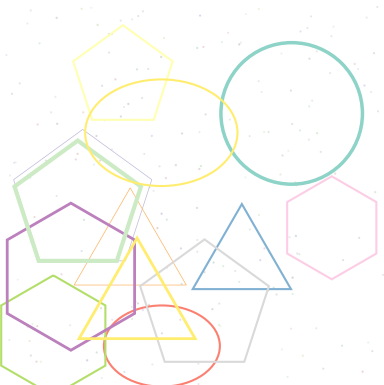[{"shape": "circle", "thickness": 2.5, "radius": 0.92, "center": [0.758, 0.705]}, {"shape": "pentagon", "thickness": 1.5, "radius": 0.68, "center": [0.319, 0.799]}, {"shape": "pentagon", "thickness": 0.5, "radius": 0.94, "center": [0.215, 0.475]}, {"shape": "oval", "thickness": 1.5, "radius": 0.75, "center": [0.42, 0.101]}, {"shape": "triangle", "thickness": 1.5, "radius": 0.74, "center": [0.628, 0.323]}, {"shape": "triangle", "thickness": 0.5, "radius": 0.84, "center": [0.338, 0.344]}, {"shape": "hexagon", "thickness": 1.5, "radius": 0.78, "center": [0.138, 0.129]}, {"shape": "hexagon", "thickness": 1.5, "radius": 0.67, "center": [0.862, 0.408]}, {"shape": "pentagon", "thickness": 1.5, "radius": 0.88, "center": [0.531, 0.202]}, {"shape": "hexagon", "thickness": 2, "radius": 0.96, "center": [0.184, 0.281]}, {"shape": "pentagon", "thickness": 3, "radius": 0.86, "center": [0.202, 0.462]}, {"shape": "oval", "thickness": 1.5, "radius": 0.99, "center": [0.419, 0.655]}, {"shape": "triangle", "thickness": 2, "radius": 0.87, "center": [0.356, 0.207]}]